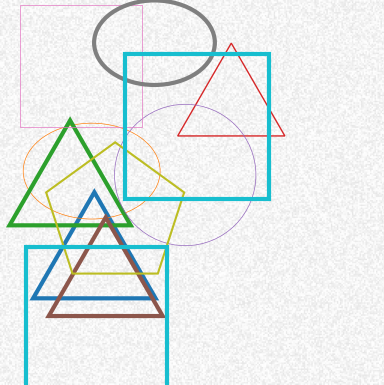[{"shape": "triangle", "thickness": 3, "radius": 0.92, "center": [0.245, 0.317]}, {"shape": "oval", "thickness": 0.5, "radius": 0.89, "center": [0.238, 0.556]}, {"shape": "triangle", "thickness": 3, "radius": 0.91, "center": [0.182, 0.506]}, {"shape": "triangle", "thickness": 1, "radius": 0.8, "center": [0.601, 0.727]}, {"shape": "circle", "thickness": 0.5, "radius": 0.92, "center": [0.481, 0.545]}, {"shape": "triangle", "thickness": 3, "radius": 0.85, "center": [0.275, 0.265]}, {"shape": "square", "thickness": 0.5, "radius": 0.79, "center": [0.211, 0.829]}, {"shape": "oval", "thickness": 3, "radius": 0.78, "center": [0.401, 0.889]}, {"shape": "pentagon", "thickness": 1.5, "radius": 0.94, "center": [0.299, 0.442]}, {"shape": "square", "thickness": 3, "radius": 0.94, "center": [0.512, 0.672]}, {"shape": "square", "thickness": 3, "radius": 0.92, "center": [0.25, 0.176]}]